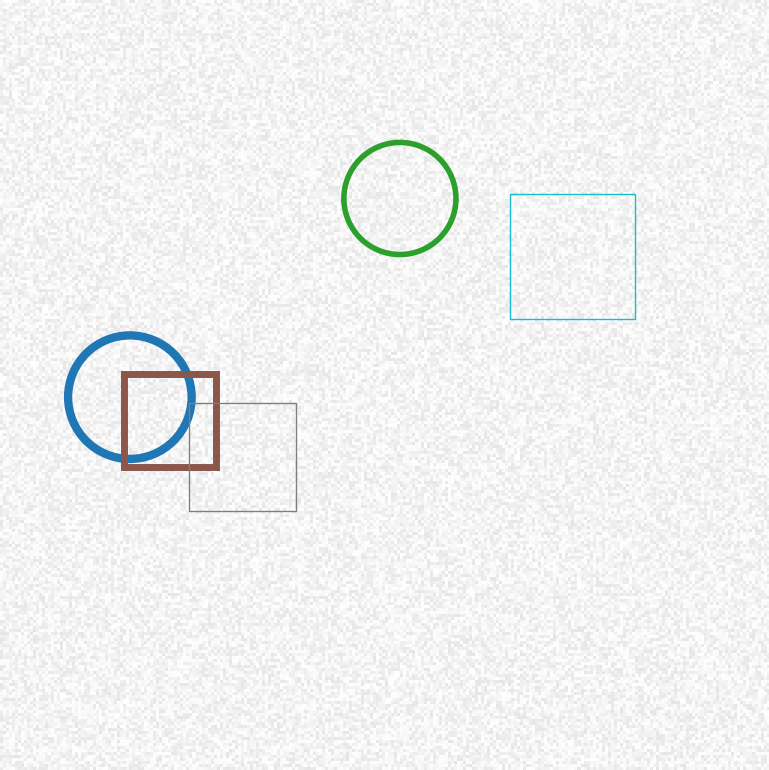[{"shape": "circle", "thickness": 3, "radius": 0.4, "center": [0.169, 0.484]}, {"shape": "circle", "thickness": 2, "radius": 0.36, "center": [0.519, 0.742]}, {"shape": "square", "thickness": 2.5, "radius": 0.3, "center": [0.221, 0.454]}, {"shape": "square", "thickness": 0.5, "radius": 0.35, "center": [0.315, 0.407]}, {"shape": "square", "thickness": 0.5, "radius": 0.41, "center": [0.744, 0.667]}]